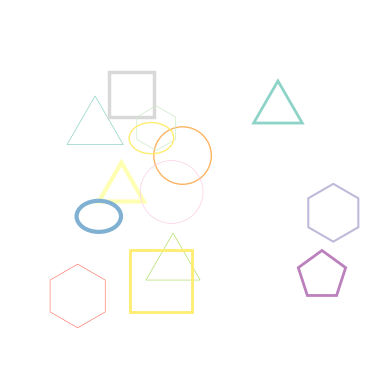[{"shape": "triangle", "thickness": 0.5, "radius": 0.42, "center": [0.247, 0.667]}, {"shape": "triangle", "thickness": 2, "radius": 0.36, "center": [0.722, 0.717]}, {"shape": "triangle", "thickness": 3, "radius": 0.34, "center": [0.315, 0.51]}, {"shape": "hexagon", "thickness": 1.5, "radius": 0.38, "center": [0.866, 0.447]}, {"shape": "hexagon", "thickness": 0.5, "radius": 0.41, "center": [0.202, 0.231]}, {"shape": "oval", "thickness": 3, "radius": 0.29, "center": [0.257, 0.438]}, {"shape": "circle", "thickness": 1, "radius": 0.37, "center": [0.474, 0.596]}, {"shape": "triangle", "thickness": 0.5, "radius": 0.41, "center": [0.45, 0.313]}, {"shape": "circle", "thickness": 0.5, "radius": 0.41, "center": [0.446, 0.501]}, {"shape": "square", "thickness": 2.5, "radius": 0.29, "center": [0.343, 0.754]}, {"shape": "pentagon", "thickness": 2, "radius": 0.32, "center": [0.836, 0.285]}, {"shape": "hexagon", "thickness": 0.5, "radius": 0.29, "center": [0.405, 0.667]}, {"shape": "square", "thickness": 2, "radius": 0.4, "center": [0.417, 0.269]}, {"shape": "oval", "thickness": 1, "radius": 0.29, "center": [0.393, 0.641]}]